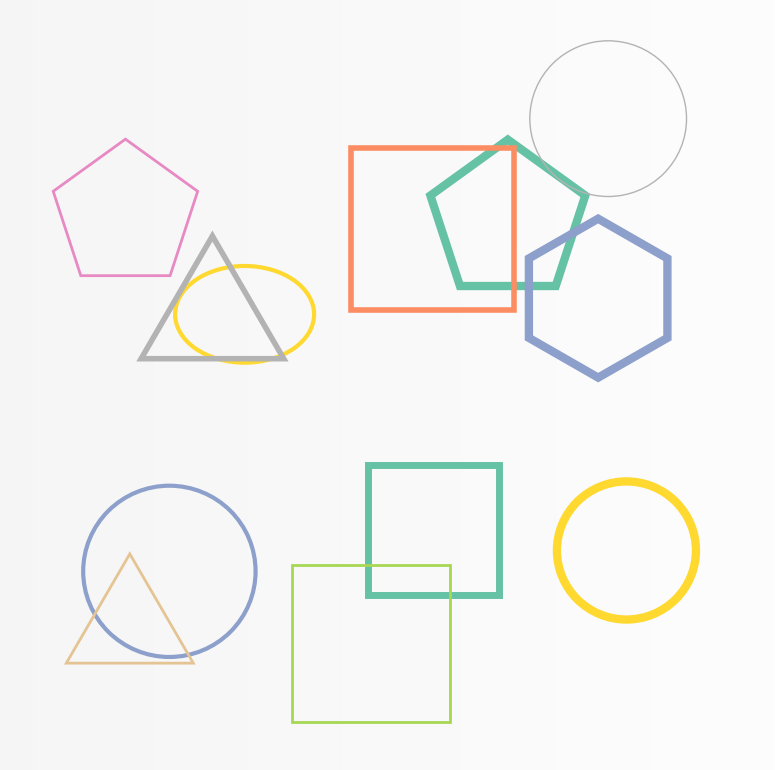[{"shape": "square", "thickness": 2.5, "radius": 0.42, "center": [0.56, 0.312]}, {"shape": "pentagon", "thickness": 3, "radius": 0.53, "center": [0.655, 0.714]}, {"shape": "square", "thickness": 2, "radius": 0.52, "center": [0.558, 0.702]}, {"shape": "circle", "thickness": 1.5, "radius": 0.56, "center": [0.219, 0.258]}, {"shape": "hexagon", "thickness": 3, "radius": 0.52, "center": [0.772, 0.613]}, {"shape": "pentagon", "thickness": 1, "radius": 0.49, "center": [0.162, 0.721]}, {"shape": "square", "thickness": 1, "radius": 0.51, "center": [0.479, 0.164]}, {"shape": "circle", "thickness": 3, "radius": 0.45, "center": [0.808, 0.285]}, {"shape": "oval", "thickness": 1.5, "radius": 0.45, "center": [0.316, 0.592]}, {"shape": "triangle", "thickness": 1, "radius": 0.47, "center": [0.167, 0.186]}, {"shape": "circle", "thickness": 0.5, "radius": 0.51, "center": [0.785, 0.846]}, {"shape": "triangle", "thickness": 2, "radius": 0.53, "center": [0.274, 0.587]}]